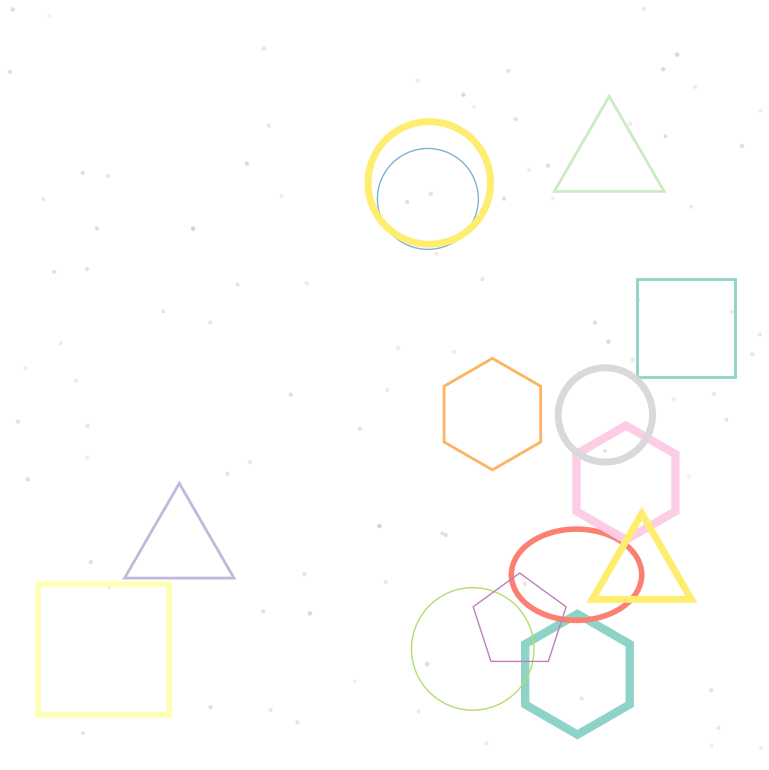[{"shape": "hexagon", "thickness": 3, "radius": 0.39, "center": [0.75, 0.124]}, {"shape": "square", "thickness": 1, "radius": 0.32, "center": [0.891, 0.574]}, {"shape": "square", "thickness": 2, "radius": 0.43, "center": [0.134, 0.156]}, {"shape": "triangle", "thickness": 1, "radius": 0.41, "center": [0.233, 0.29]}, {"shape": "oval", "thickness": 2, "radius": 0.42, "center": [0.749, 0.254]}, {"shape": "circle", "thickness": 0.5, "radius": 0.33, "center": [0.556, 0.742]}, {"shape": "hexagon", "thickness": 1, "radius": 0.36, "center": [0.639, 0.462]}, {"shape": "circle", "thickness": 0.5, "radius": 0.4, "center": [0.614, 0.157]}, {"shape": "hexagon", "thickness": 3, "radius": 0.37, "center": [0.813, 0.373]}, {"shape": "circle", "thickness": 2.5, "radius": 0.31, "center": [0.786, 0.461]}, {"shape": "pentagon", "thickness": 0.5, "radius": 0.32, "center": [0.675, 0.192]}, {"shape": "triangle", "thickness": 1, "radius": 0.41, "center": [0.791, 0.793]}, {"shape": "circle", "thickness": 2.5, "radius": 0.4, "center": [0.558, 0.762]}, {"shape": "triangle", "thickness": 2.5, "radius": 0.37, "center": [0.834, 0.259]}]